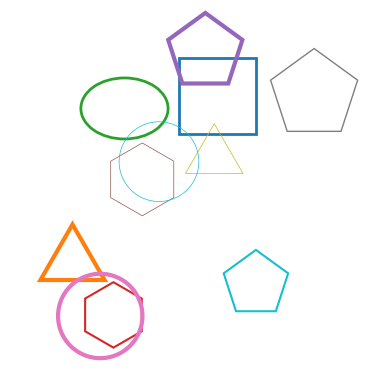[{"shape": "square", "thickness": 2, "radius": 0.5, "center": [0.565, 0.751]}, {"shape": "triangle", "thickness": 3, "radius": 0.48, "center": [0.188, 0.321]}, {"shape": "oval", "thickness": 2, "radius": 0.57, "center": [0.323, 0.718]}, {"shape": "hexagon", "thickness": 1.5, "radius": 0.42, "center": [0.295, 0.182]}, {"shape": "pentagon", "thickness": 3, "radius": 0.51, "center": [0.533, 0.865]}, {"shape": "hexagon", "thickness": 0.5, "radius": 0.47, "center": [0.369, 0.534]}, {"shape": "circle", "thickness": 3, "radius": 0.55, "center": [0.26, 0.179]}, {"shape": "pentagon", "thickness": 1, "radius": 0.59, "center": [0.816, 0.755]}, {"shape": "triangle", "thickness": 0.5, "radius": 0.43, "center": [0.556, 0.592]}, {"shape": "pentagon", "thickness": 1.5, "radius": 0.44, "center": [0.665, 0.263]}, {"shape": "circle", "thickness": 0.5, "radius": 0.52, "center": [0.413, 0.58]}]